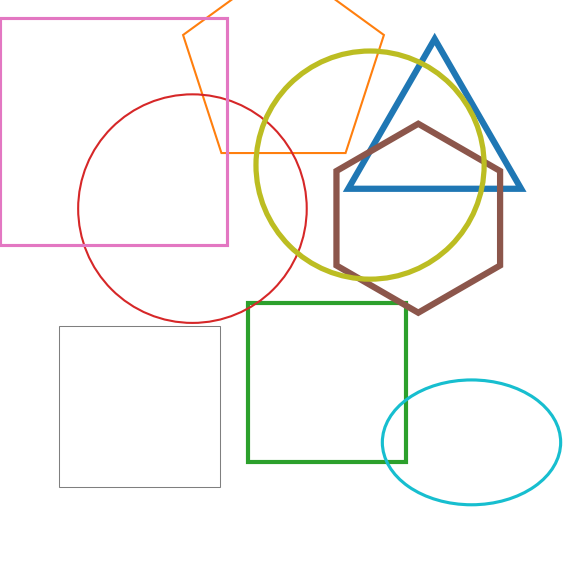[{"shape": "triangle", "thickness": 3, "radius": 0.86, "center": [0.753, 0.759]}, {"shape": "pentagon", "thickness": 1, "radius": 0.91, "center": [0.491, 0.882]}, {"shape": "square", "thickness": 2, "radius": 0.69, "center": [0.567, 0.337]}, {"shape": "circle", "thickness": 1, "radius": 0.99, "center": [0.333, 0.638]}, {"shape": "hexagon", "thickness": 3, "radius": 0.82, "center": [0.724, 0.621]}, {"shape": "square", "thickness": 1.5, "radius": 0.98, "center": [0.196, 0.772]}, {"shape": "square", "thickness": 0.5, "radius": 0.7, "center": [0.242, 0.295]}, {"shape": "circle", "thickness": 2.5, "radius": 0.99, "center": [0.641, 0.713]}, {"shape": "oval", "thickness": 1.5, "radius": 0.77, "center": [0.816, 0.233]}]